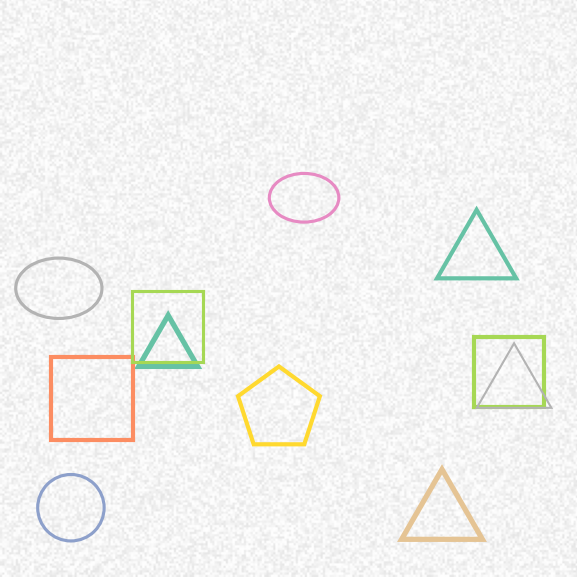[{"shape": "triangle", "thickness": 2.5, "radius": 0.3, "center": [0.291, 0.394]}, {"shape": "triangle", "thickness": 2, "radius": 0.4, "center": [0.825, 0.557]}, {"shape": "square", "thickness": 2, "radius": 0.36, "center": [0.16, 0.309]}, {"shape": "circle", "thickness": 1.5, "radius": 0.29, "center": [0.123, 0.12]}, {"shape": "oval", "thickness": 1.5, "radius": 0.3, "center": [0.527, 0.657]}, {"shape": "square", "thickness": 2, "radius": 0.3, "center": [0.882, 0.355]}, {"shape": "square", "thickness": 1.5, "radius": 0.31, "center": [0.29, 0.434]}, {"shape": "pentagon", "thickness": 2, "radius": 0.37, "center": [0.483, 0.29]}, {"shape": "triangle", "thickness": 2.5, "radius": 0.4, "center": [0.765, 0.106]}, {"shape": "oval", "thickness": 1.5, "radius": 0.37, "center": [0.102, 0.5]}, {"shape": "triangle", "thickness": 1, "radius": 0.37, "center": [0.89, 0.33]}]